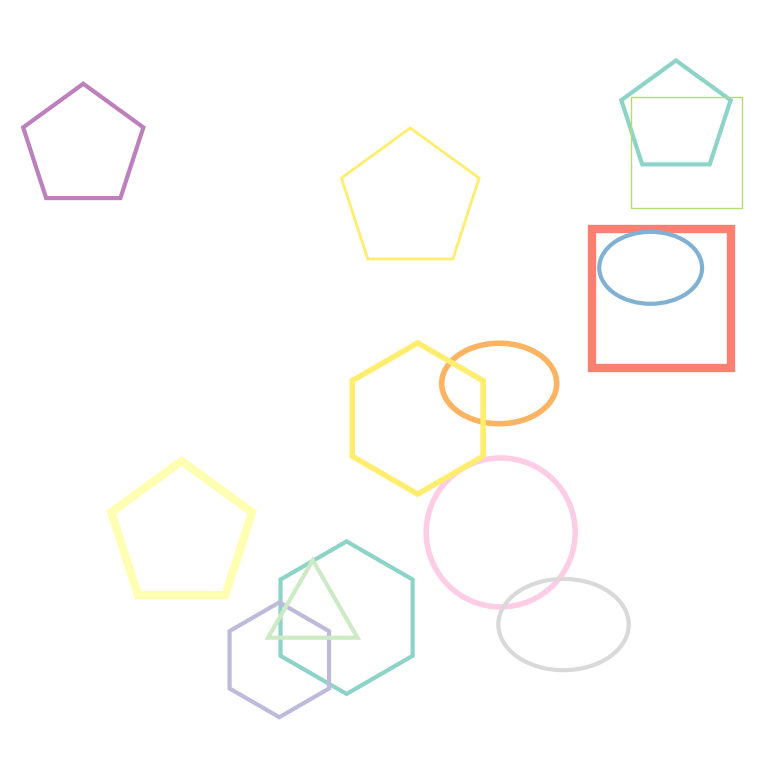[{"shape": "hexagon", "thickness": 1.5, "radius": 0.5, "center": [0.45, 0.198]}, {"shape": "pentagon", "thickness": 1.5, "radius": 0.37, "center": [0.878, 0.847]}, {"shape": "pentagon", "thickness": 3, "radius": 0.48, "center": [0.236, 0.305]}, {"shape": "hexagon", "thickness": 1.5, "radius": 0.37, "center": [0.363, 0.143]}, {"shape": "square", "thickness": 3, "radius": 0.45, "center": [0.859, 0.613]}, {"shape": "oval", "thickness": 1.5, "radius": 0.33, "center": [0.845, 0.652]}, {"shape": "oval", "thickness": 2, "radius": 0.37, "center": [0.648, 0.502]}, {"shape": "square", "thickness": 0.5, "radius": 0.36, "center": [0.891, 0.802]}, {"shape": "circle", "thickness": 2, "radius": 0.48, "center": [0.65, 0.309]}, {"shape": "oval", "thickness": 1.5, "radius": 0.42, "center": [0.732, 0.189]}, {"shape": "pentagon", "thickness": 1.5, "radius": 0.41, "center": [0.108, 0.809]}, {"shape": "triangle", "thickness": 1.5, "radius": 0.34, "center": [0.406, 0.205]}, {"shape": "pentagon", "thickness": 1, "radius": 0.47, "center": [0.533, 0.74]}, {"shape": "hexagon", "thickness": 2, "radius": 0.49, "center": [0.542, 0.457]}]